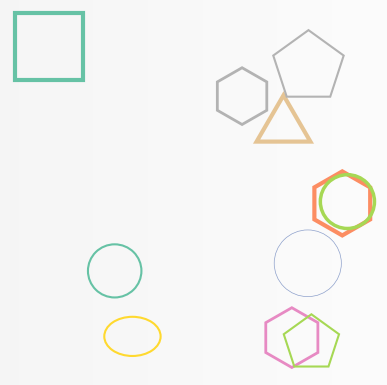[{"shape": "circle", "thickness": 1.5, "radius": 0.34, "center": [0.296, 0.296]}, {"shape": "square", "thickness": 3, "radius": 0.44, "center": [0.127, 0.88]}, {"shape": "hexagon", "thickness": 3, "radius": 0.42, "center": [0.883, 0.472]}, {"shape": "circle", "thickness": 0.5, "radius": 0.43, "center": [0.794, 0.316]}, {"shape": "hexagon", "thickness": 2, "radius": 0.39, "center": [0.753, 0.123]}, {"shape": "pentagon", "thickness": 1.5, "radius": 0.37, "center": [0.804, 0.109]}, {"shape": "circle", "thickness": 2.5, "radius": 0.35, "center": [0.897, 0.476]}, {"shape": "oval", "thickness": 1.5, "radius": 0.36, "center": [0.342, 0.126]}, {"shape": "triangle", "thickness": 3, "radius": 0.4, "center": [0.732, 0.672]}, {"shape": "pentagon", "thickness": 1.5, "radius": 0.48, "center": [0.796, 0.826]}, {"shape": "hexagon", "thickness": 2, "radius": 0.37, "center": [0.625, 0.75]}]